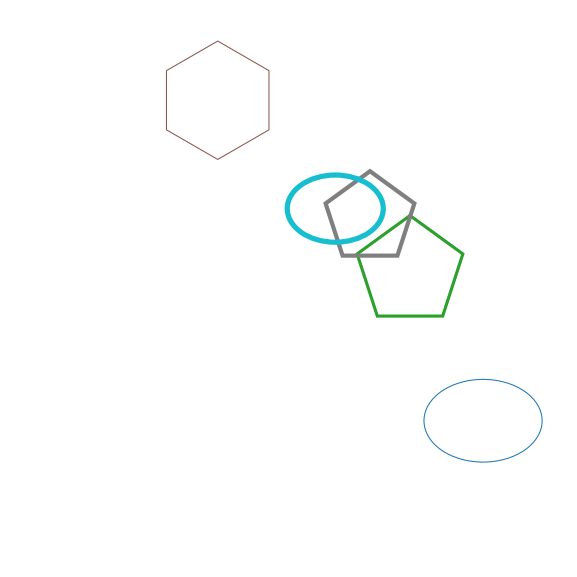[{"shape": "oval", "thickness": 0.5, "radius": 0.51, "center": [0.836, 0.271]}, {"shape": "pentagon", "thickness": 1.5, "radius": 0.48, "center": [0.71, 0.53]}, {"shape": "hexagon", "thickness": 0.5, "radius": 0.51, "center": [0.377, 0.826]}, {"shape": "pentagon", "thickness": 2, "radius": 0.4, "center": [0.641, 0.622]}, {"shape": "oval", "thickness": 2.5, "radius": 0.42, "center": [0.581, 0.638]}]